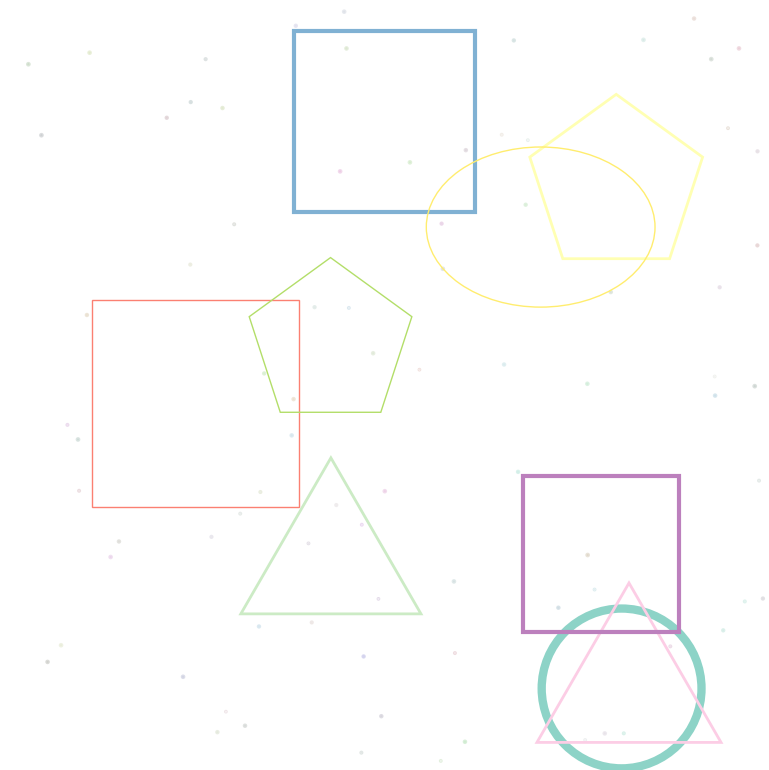[{"shape": "circle", "thickness": 3, "radius": 0.52, "center": [0.807, 0.106]}, {"shape": "pentagon", "thickness": 1, "radius": 0.59, "center": [0.8, 0.759]}, {"shape": "square", "thickness": 0.5, "radius": 0.67, "center": [0.254, 0.476]}, {"shape": "square", "thickness": 1.5, "radius": 0.59, "center": [0.499, 0.842]}, {"shape": "pentagon", "thickness": 0.5, "radius": 0.56, "center": [0.429, 0.554]}, {"shape": "triangle", "thickness": 1, "radius": 0.69, "center": [0.817, 0.105]}, {"shape": "square", "thickness": 1.5, "radius": 0.51, "center": [0.781, 0.28]}, {"shape": "triangle", "thickness": 1, "radius": 0.68, "center": [0.43, 0.27]}, {"shape": "oval", "thickness": 0.5, "radius": 0.74, "center": [0.702, 0.705]}]